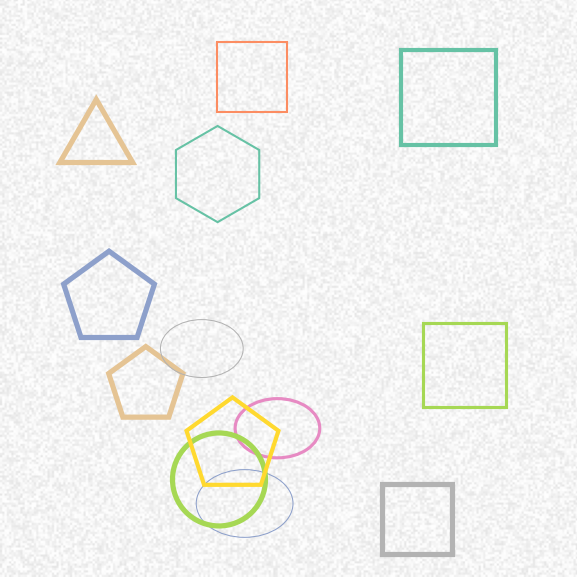[{"shape": "square", "thickness": 2, "radius": 0.41, "center": [0.777, 0.831]}, {"shape": "hexagon", "thickness": 1, "radius": 0.42, "center": [0.377, 0.698]}, {"shape": "square", "thickness": 1, "radius": 0.3, "center": [0.437, 0.865]}, {"shape": "pentagon", "thickness": 2.5, "radius": 0.41, "center": [0.189, 0.482]}, {"shape": "oval", "thickness": 0.5, "radius": 0.42, "center": [0.424, 0.127]}, {"shape": "oval", "thickness": 1.5, "radius": 0.37, "center": [0.48, 0.258]}, {"shape": "circle", "thickness": 2.5, "radius": 0.4, "center": [0.379, 0.169]}, {"shape": "square", "thickness": 1.5, "radius": 0.36, "center": [0.804, 0.367]}, {"shape": "pentagon", "thickness": 2, "radius": 0.42, "center": [0.403, 0.227]}, {"shape": "pentagon", "thickness": 2.5, "radius": 0.34, "center": [0.252, 0.331]}, {"shape": "triangle", "thickness": 2.5, "radius": 0.36, "center": [0.167, 0.754]}, {"shape": "square", "thickness": 2.5, "radius": 0.31, "center": [0.722, 0.1]}, {"shape": "oval", "thickness": 0.5, "radius": 0.36, "center": [0.349, 0.396]}]